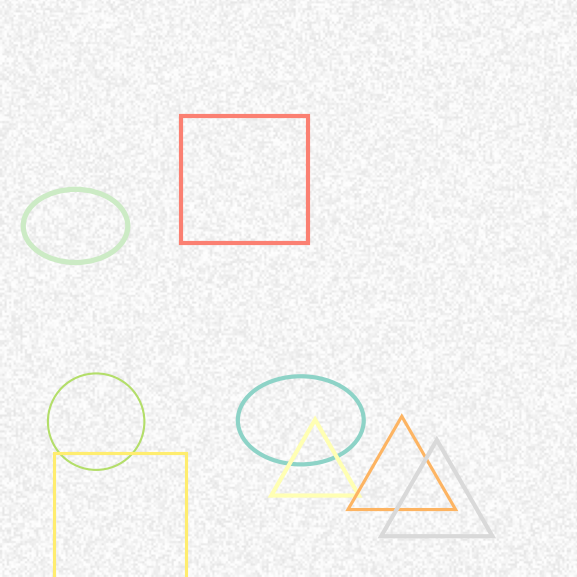[{"shape": "oval", "thickness": 2, "radius": 0.55, "center": [0.521, 0.271]}, {"shape": "triangle", "thickness": 2, "radius": 0.44, "center": [0.546, 0.185]}, {"shape": "square", "thickness": 2, "radius": 0.55, "center": [0.424, 0.688]}, {"shape": "triangle", "thickness": 1.5, "radius": 0.54, "center": [0.696, 0.171]}, {"shape": "circle", "thickness": 1, "radius": 0.42, "center": [0.166, 0.269]}, {"shape": "triangle", "thickness": 2, "radius": 0.56, "center": [0.756, 0.126]}, {"shape": "oval", "thickness": 2.5, "radius": 0.45, "center": [0.131, 0.608]}, {"shape": "square", "thickness": 1.5, "radius": 0.57, "center": [0.208, 0.1]}]